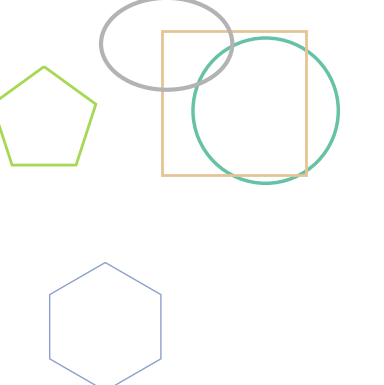[{"shape": "circle", "thickness": 2.5, "radius": 0.94, "center": [0.69, 0.713]}, {"shape": "hexagon", "thickness": 1, "radius": 0.83, "center": [0.273, 0.151]}, {"shape": "pentagon", "thickness": 2, "radius": 0.71, "center": [0.114, 0.686]}, {"shape": "square", "thickness": 2, "radius": 0.93, "center": [0.608, 0.732]}, {"shape": "oval", "thickness": 3, "radius": 0.85, "center": [0.433, 0.886]}]